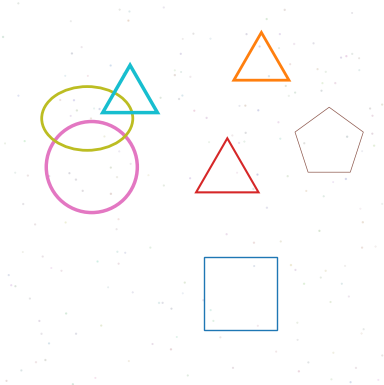[{"shape": "square", "thickness": 1, "radius": 0.48, "center": [0.625, 0.238]}, {"shape": "triangle", "thickness": 2, "radius": 0.41, "center": [0.679, 0.833]}, {"shape": "triangle", "thickness": 1.5, "radius": 0.47, "center": [0.59, 0.547]}, {"shape": "pentagon", "thickness": 0.5, "radius": 0.47, "center": [0.855, 0.628]}, {"shape": "circle", "thickness": 2.5, "radius": 0.59, "center": [0.238, 0.566]}, {"shape": "oval", "thickness": 2, "radius": 0.59, "center": [0.227, 0.692]}, {"shape": "triangle", "thickness": 2.5, "radius": 0.41, "center": [0.338, 0.749]}]